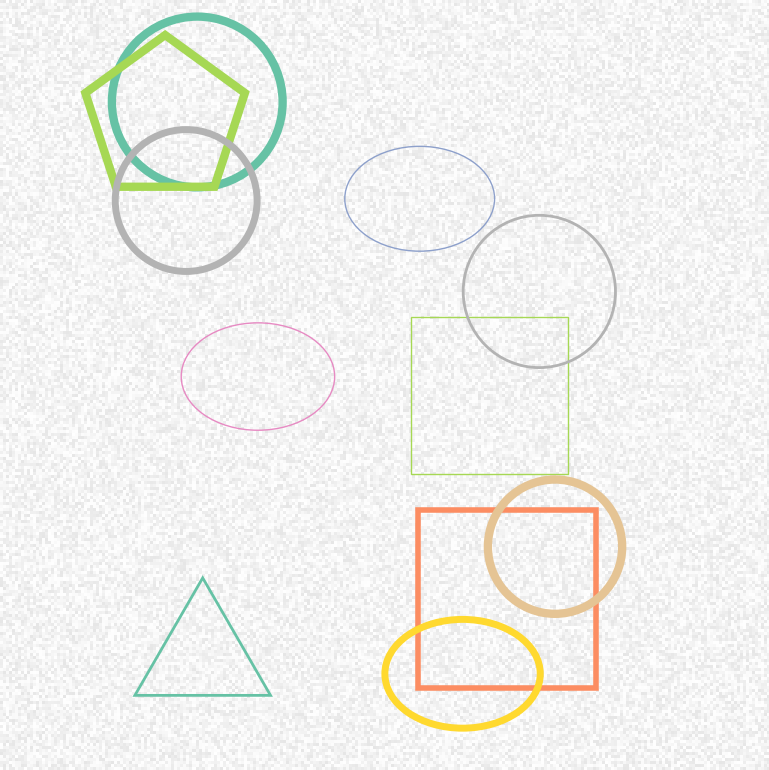[{"shape": "triangle", "thickness": 1, "radius": 0.51, "center": [0.263, 0.148]}, {"shape": "circle", "thickness": 3, "radius": 0.55, "center": [0.256, 0.868]}, {"shape": "square", "thickness": 2, "radius": 0.58, "center": [0.659, 0.222]}, {"shape": "oval", "thickness": 0.5, "radius": 0.49, "center": [0.545, 0.742]}, {"shape": "oval", "thickness": 0.5, "radius": 0.5, "center": [0.335, 0.511]}, {"shape": "pentagon", "thickness": 3, "radius": 0.54, "center": [0.214, 0.846]}, {"shape": "square", "thickness": 0.5, "radius": 0.51, "center": [0.636, 0.487]}, {"shape": "oval", "thickness": 2.5, "radius": 0.5, "center": [0.601, 0.125]}, {"shape": "circle", "thickness": 3, "radius": 0.44, "center": [0.721, 0.29]}, {"shape": "circle", "thickness": 1, "radius": 0.49, "center": [0.7, 0.621]}, {"shape": "circle", "thickness": 2.5, "radius": 0.46, "center": [0.242, 0.74]}]